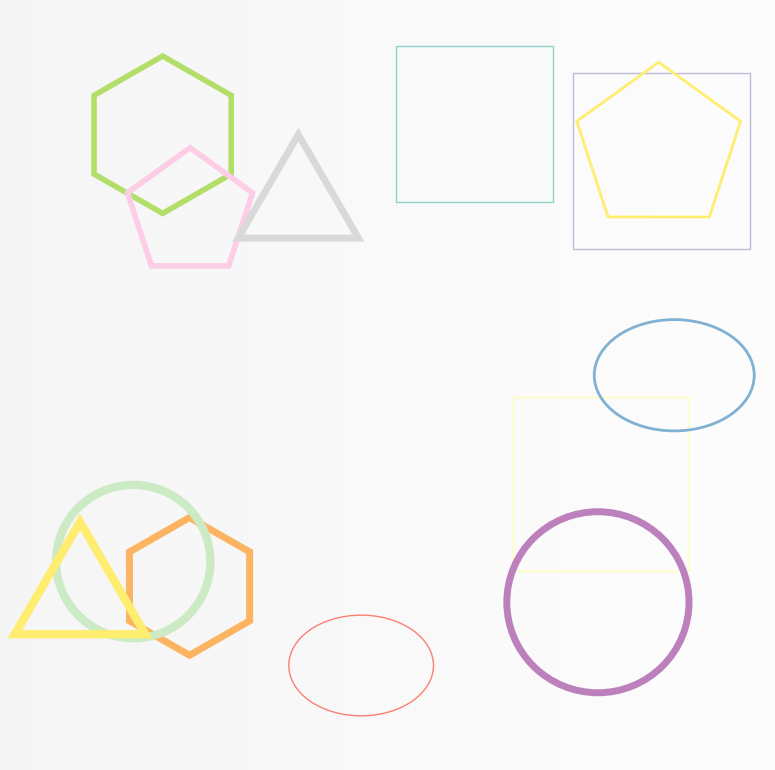[{"shape": "square", "thickness": 0.5, "radius": 0.51, "center": [0.613, 0.839]}, {"shape": "square", "thickness": 0.5, "radius": 0.56, "center": [0.775, 0.372]}, {"shape": "square", "thickness": 0.5, "radius": 0.57, "center": [0.853, 0.791]}, {"shape": "oval", "thickness": 0.5, "radius": 0.47, "center": [0.466, 0.136]}, {"shape": "oval", "thickness": 1, "radius": 0.52, "center": [0.87, 0.513]}, {"shape": "hexagon", "thickness": 2.5, "radius": 0.45, "center": [0.245, 0.238]}, {"shape": "hexagon", "thickness": 2, "radius": 0.51, "center": [0.21, 0.825]}, {"shape": "pentagon", "thickness": 2, "radius": 0.42, "center": [0.245, 0.723]}, {"shape": "triangle", "thickness": 2.5, "radius": 0.45, "center": [0.385, 0.736]}, {"shape": "circle", "thickness": 2.5, "radius": 0.59, "center": [0.772, 0.218]}, {"shape": "circle", "thickness": 3, "radius": 0.5, "center": [0.172, 0.271]}, {"shape": "pentagon", "thickness": 1, "radius": 0.56, "center": [0.85, 0.808]}, {"shape": "triangle", "thickness": 3, "radius": 0.49, "center": [0.103, 0.225]}]